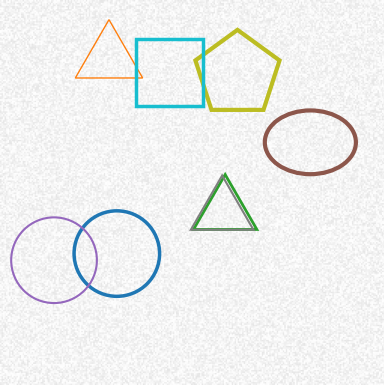[{"shape": "circle", "thickness": 2.5, "radius": 0.56, "center": [0.303, 0.341]}, {"shape": "triangle", "thickness": 1, "radius": 0.5, "center": [0.283, 0.848]}, {"shape": "triangle", "thickness": 2, "radius": 0.48, "center": [0.585, 0.452]}, {"shape": "circle", "thickness": 1.5, "radius": 0.56, "center": [0.14, 0.324]}, {"shape": "oval", "thickness": 3, "radius": 0.59, "center": [0.806, 0.63]}, {"shape": "triangle", "thickness": 1.5, "radius": 0.47, "center": [0.577, 0.45]}, {"shape": "pentagon", "thickness": 3, "radius": 0.57, "center": [0.617, 0.808]}, {"shape": "square", "thickness": 2.5, "radius": 0.44, "center": [0.441, 0.812]}]